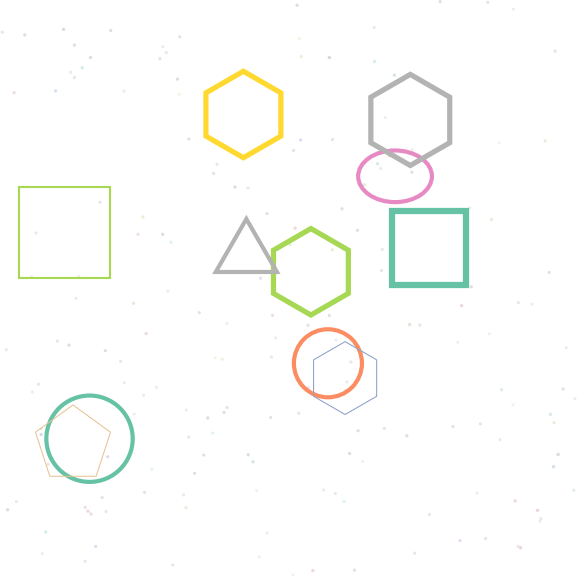[{"shape": "circle", "thickness": 2, "radius": 0.37, "center": [0.155, 0.239]}, {"shape": "square", "thickness": 3, "radius": 0.32, "center": [0.744, 0.569]}, {"shape": "circle", "thickness": 2, "radius": 0.29, "center": [0.568, 0.37]}, {"shape": "hexagon", "thickness": 0.5, "radius": 0.32, "center": [0.598, 0.344]}, {"shape": "oval", "thickness": 2, "radius": 0.32, "center": [0.684, 0.694]}, {"shape": "square", "thickness": 1, "radius": 0.39, "center": [0.112, 0.597]}, {"shape": "hexagon", "thickness": 2.5, "radius": 0.37, "center": [0.538, 0.528]}, {"shape": "hexagon", "thickness": 2.5, "radius": 0.37, "center": [0.421, 0.801]}, {"shape": "pentagon", "thickness": 0.5, "radius": 0.34, "center": [0.126, 0.23]}, {"shape": "hexagon", "thickness": 2.5, "radius": 0.39, "center": [0.71, 0.791]}, {"shape": "triangle", "thickness": 2, "radius": 0.31, "center": [0.427, 0.559]}]